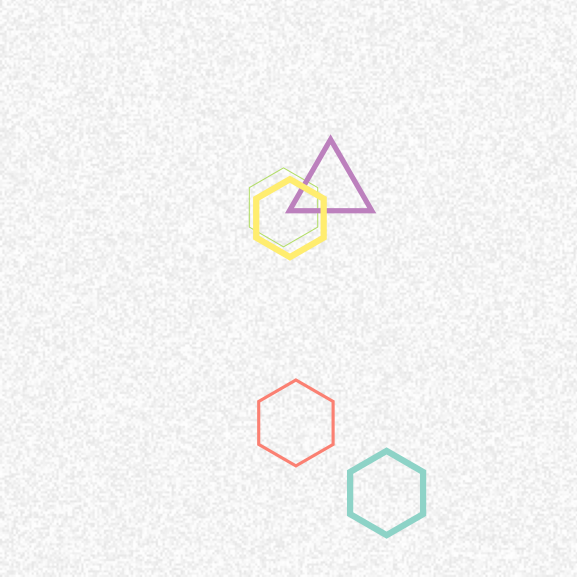[{"shape": "hexagon", "thickness": 3, "radius": 0.36, "center": [0.669, 0.145]}, {"shape": "hexagon", "thickness": 1.5, "radius": 0.37, "center": [0.512, 0.267]}, {"shape": "hexagon", "thickness": 0.5, "radius": 0.34, "center": [0.491, 0.64]}, {"shape": "triangle", "thickness": 2.5, "radius": 0.41, "center": [0.572, 0.675]}, {"shape": "hexagon", "thickness": 3, "radius": 0.34, "center": [0.502, 0.621]}]